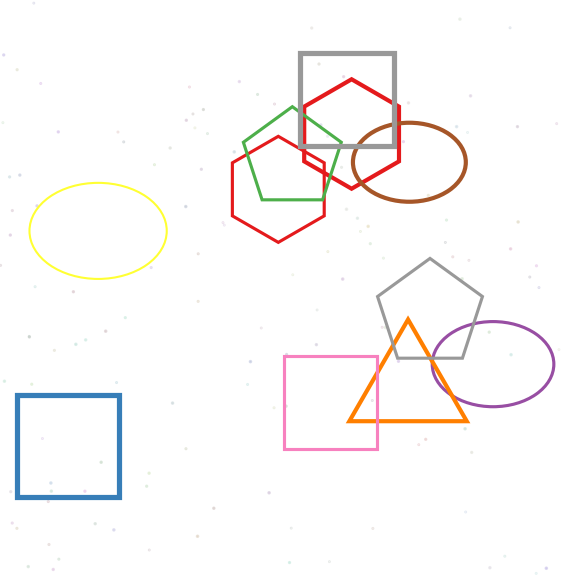[{"shape": "hexagon", "thickness": 1.5, "radius": 0.46, "center": [0.482, 0.671]}, {"shape": "hexagon", "thickness": 2, "radius": 0.47, "center": [0.609, 0.767]}, {"shape": "square", "thickness": 2.5, "radius": 0.44, "center": [0.118, 0.226]}, {"shape": "pentagon", "thickness": 1.5, "radius": 0.45, "center": [0.506, 0.725]}, {"shape": "oval", "thickness": 1.5, "radius": 0.53, "center": [0.854, 0.369]}, {"shape": "triangle", "thickness": 2, "radius": 0.59, "center": [0.707, 0.328]}, {"shape": "oval", "thickness": 1, "radius": 0.59, "center": [0.17, 0.599]}, {"shape": "oval", "thickness": 2, "radius": 0.49, "center": [0.709, 0.718]}, {"shape": "square", "thickness": 1.5, "radius": 0.4, "center": [0.573, 0.303]}, {"shape": "pentagon", "thickness": 1.5, "radius": 0.48, "center": [0.745, 0.456]}, {"shape": "square", "thickness": 2.5, "radius": 0.41, "center": [0.601, 0.827]}]